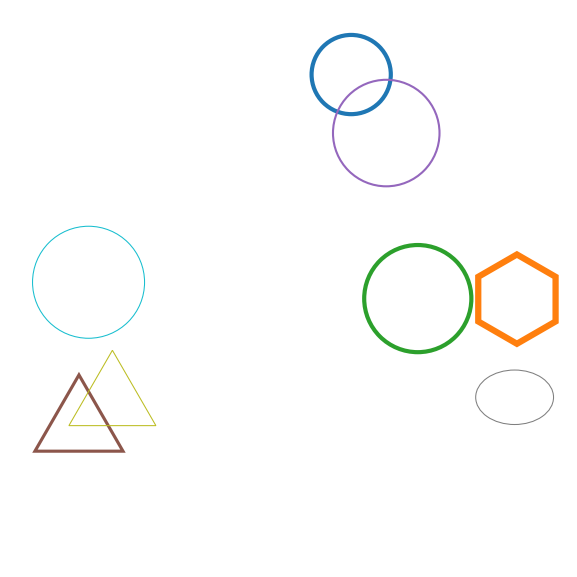[{"shape": "circle", "thickness": 2, "radius": 0.34, "center": [0.608, 0.87]}, {"shape": "hexagon", "thickness": 3, "radius": 0.39, "center": [0.895, 0.481]}, {"shape": "circle", "thickness": 2, "radius": 0.46, "center": [0.723, 0.482]}, {"shape": "circle", "thickness": 1, "radius": 0.46, "center": [0.669, 0.769]}, {"shape": "triangle", "thickness": 1.5, "radius": 0.44, "center": [0.137, 0.262]}, {"shape": "oval", "thickness": 0.5, "radius": 0.34, "center": [0.891, 0.311]}, {"shape": "triangle", "thickness": 0.5, "radius": 0.43, "center": [0.195, 0.306]}, {"shape": "circle", "thickness": 0.5, "radius": 0.48, "center": [0.153, 0.51]}]